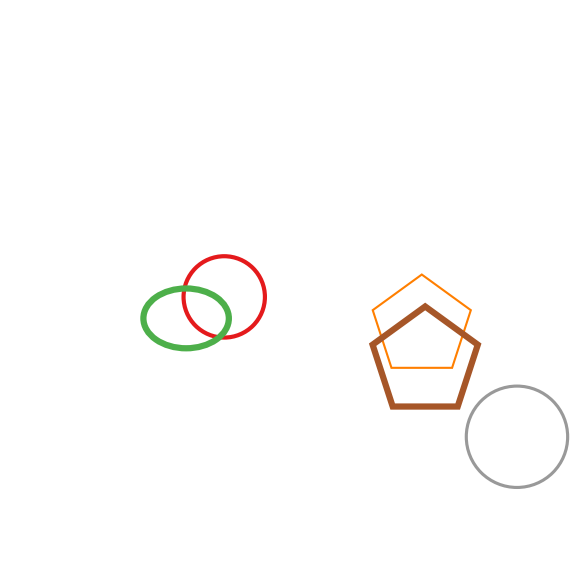[{"shape": "circle", "thickness": 2, "radius": 0.35, "center": [0.388, 0.485]}, {"shape": "oval", "thickness": 3, "radius": 0.37, "center": [0.322, 0.448]}, {"shape": "pentagon", "thickness": 1, "radius": 0.45, "center": [0.73, 0.434]}, {"shape": "pentagon", "thickness": 3, "radius": 0.48, "center": [0.736, 0.373]}, {"shape": "circle", "thickness": 1.5, "radius": 0.44, "center": [0.895, 0.243]}]